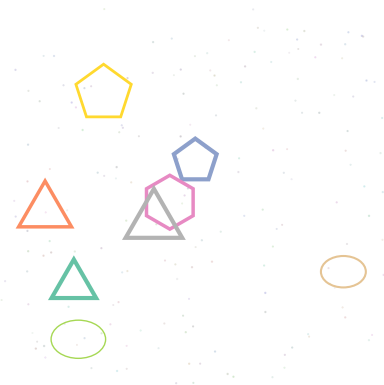[{"shape": "triangle", "thickness": 3, "radius": 0.33, "center": [0.192, 0.259]}, {"shape": "triangle", "thickness": 2.5, "radius": 0.4, "center": [0.117, 0.45]}, {"shape": "pentagon", "thickness": 3, "radius": 0.29, "center": [0.507, 0.582]}, {"shape": "hexagon", "thickness": 2.5, "radius": 0.35, "center": [0.441, 0.475]}, {"shape": "oval", "thickness": 1, "radius": 0.35, "center": [0.204, 0.119]}, {"shape": "pentagon", "thickness": 2, "radius": 0.38, "center": [0.269, 0.758]}, {"shape": "oval", "thickness": 1.5, "radius": 0.29, "center": [0.892, 0.294]}, {"shape": "triangle", "thickness": 3, "radius": 0.42, "center": [0.4, 0.425]}]